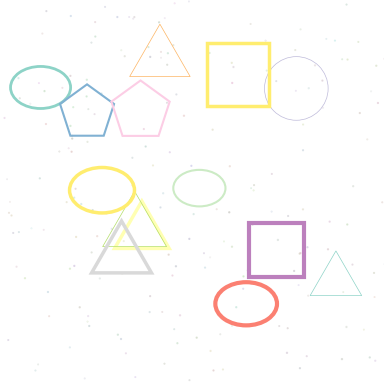[{"shape": "oval", "thickness": 2, "radius": 0.39, "center": [0.105, 0.773]}, {"shape": "triangle", "thickness": 0.5, "radius": 0.39, "center": [0.873, 0.271]}, {"shape": "triangle", "thickness": 2.5, "radius": 0.41, "center": [0.368, 0.396]}, {"shape": "circle", "thickness": 0.5, "radius": 0.41, "center": [0.77, 0.77]}, {"shape": "oval", "thickness": 3, "radius": 0.4, "center": [0.639, 0.211]}, {"shape": "pentagon", "thickness": 1.5, "radius": 0.37, "center": [0.226, 0.707]}, {"shape": "triangle", "thickness": 0.5, "radius": 0.45, "center": [0.415, 0.846]}, {"shape": "triangle", "thickness": 0.5, "radius": 0.48, "center": [0.35, 0.407]}, {"shape": "pentagon", "thickness": 1.5, "radius": 0.4, "center": [0.365, 0.711]}, {"shape": "triangle", "thickness": 2.5, "radius": 0.45, "center": [0.316, 0.336]}, {"shape": "square", "thickness": 3, "radius": 0.36, "center": [0.719, 0.351]}, {"shape": "oval", "thickness": 1.5, "radius": 0.34, "center": [0.518, 0.511]}, {"shape": "square", "thickness": 2.5, "radius": 0.41, "center": [0.618, 0.806]}, {"shape": "oval", "thickness": 2.5, "radius": 0.42, "center": [0.265, 0.506]}]